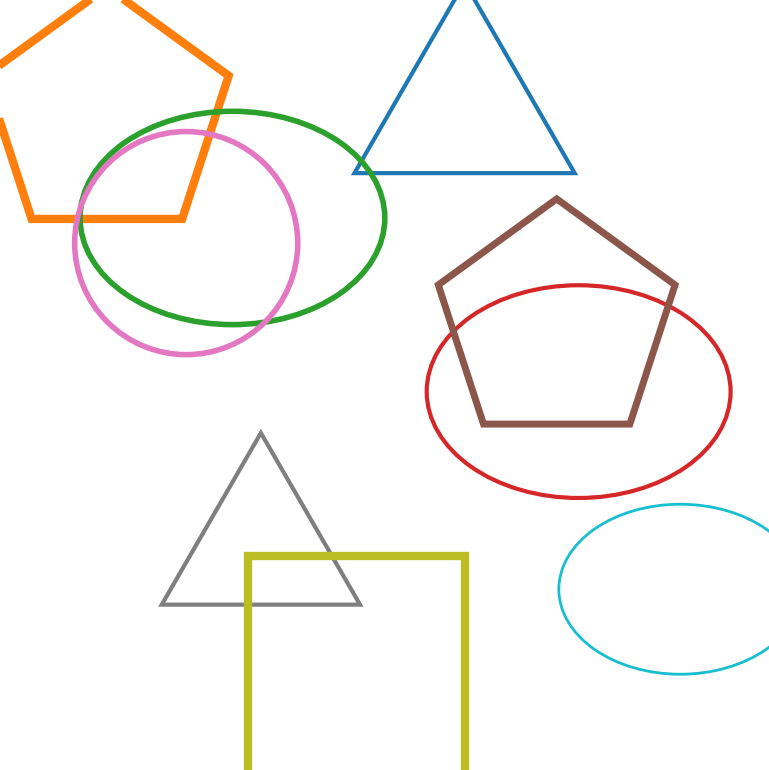[{"shape": "triangle", "thickness": 1.5, "radius": 0.83, "center": [0.603, 0.858]}, {"shape": "pentagon", "thickness": 3, "radius": 0.83, "center": [0.139, 0.85]}, {"shape": "oval", "thickness": 2, "radius": 0.99, "center": [0.302, 0.717]}, {"shape": "oval", "thickness": 1.5, "radius": 0.99, "center": [0.751, 0.491]}, {"shape": "pentagon", "thickness": 2.5, "radius": 0.81, "center": [0.723, 0.58]}, {"shape": "circle", "thickness": 2, "radius": 0.72, "center": [0.242, 0.684]}, {"shape": "triangle", "thickness": 1.5, "radius": 0.74, "center": [0.339, 0.289]}, {"shape": "square", "thickness": 3, "radius": 0.7, "center": [0.463, 0.137]}, {"shape": "oval", "thickness": 1, "radius": 0.79, "center": [0.883, 0.235]}]